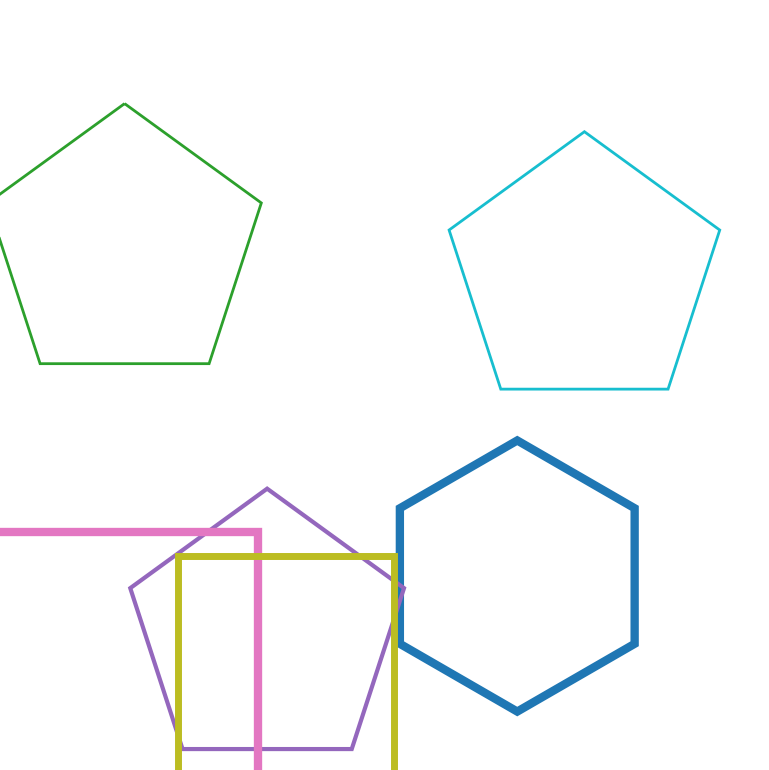[{"shape": "hexagon", "thickness": 3, "radius": 0.88, "center": [0.672, 0.252]}, {"shape": "pentagon", "thickness": 1, "radius": 0.93, "center": [0.162, 0.679]}, {"shape": "pentagon", "thickness": 1.5, "radius": 0.93, "center": [0.347, 0.178]}, {"shape": "square", "thickness": 3, "radius": 0.88, "center": [0.159, 0.133]}, {"shape": "square", "thickness": 2.5, "radius": 0.7, "center": [0.371, 0.137]}, {"shape": "pentagon", "thickness": 1, "radius": 0.92, "center": [0.759, 0.644]}]